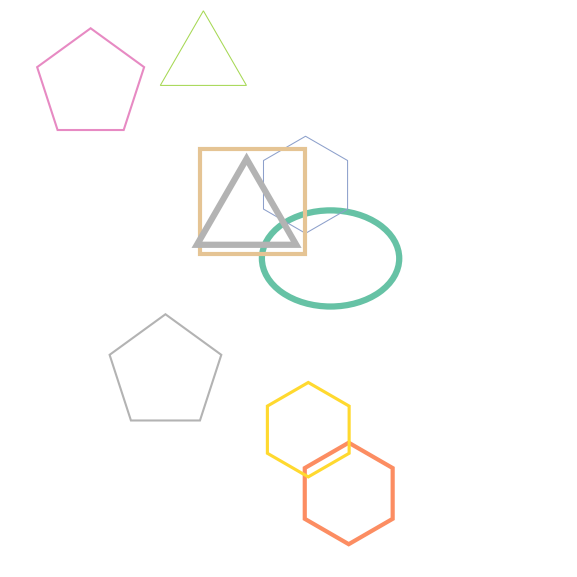[{"shape": "oval", "thickness": 3, "radius": 0.59, "center": [0.572, 0.552]}, {"shape": "hexagon", "thickness": 2, "radius": 0.44, "center": [0.604, 0.145]}, {"shape": "hexagon", "thickness": 0.5, "radius": 0.42, "center": [0.529, 0.679]}, {"shape": "pentagon", "thickness": 1, "radius": 0.49, "center": [0.157, 0.853]}, {"shape": "triangle", "thickness": 0.5, "radius": 0.43, "center": [0.352, 0.894]}, {"shape": "hexagon", "thickness": 1.5, "radius": 0.41, "center": [0.534, 0.255]}, {"shape": "square", "thickness": 2, "radius": 0.45, "center": [0.437, 0.65]}, {"shape": "pentagon", "thickness": 1, "radius": 0.51, "center": [0.287, 0.353]}, {"shape": "triangle", "thickness": 3, "radius": 0.5, "center": [0.427, 0.625]}]